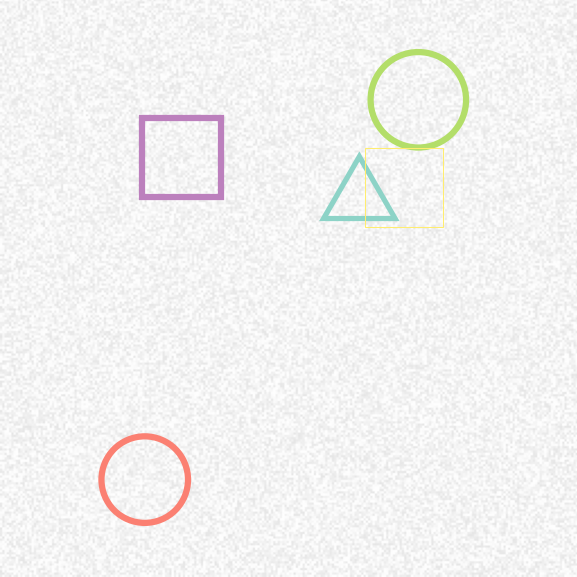[{"shape": "triangle", "thickness": 2.5, "radius": 0.36, "center": [0.622, 0.656]}, {"shape": "circle", "thickness": 3, "radius": 0.37, "center": [0.251, 0.169]}, {"shape": "circle", "thickness": 3, "radius": 0.41, "center": [0.724, 0.826]}, {"shape": "square", "thickness": 3, "radius": 0.34, "center": [0.314, 0.727]}, {"shape": "square", "thickness": 0.5, "radius": 0.34, "center": [0.7, 0.674]}]